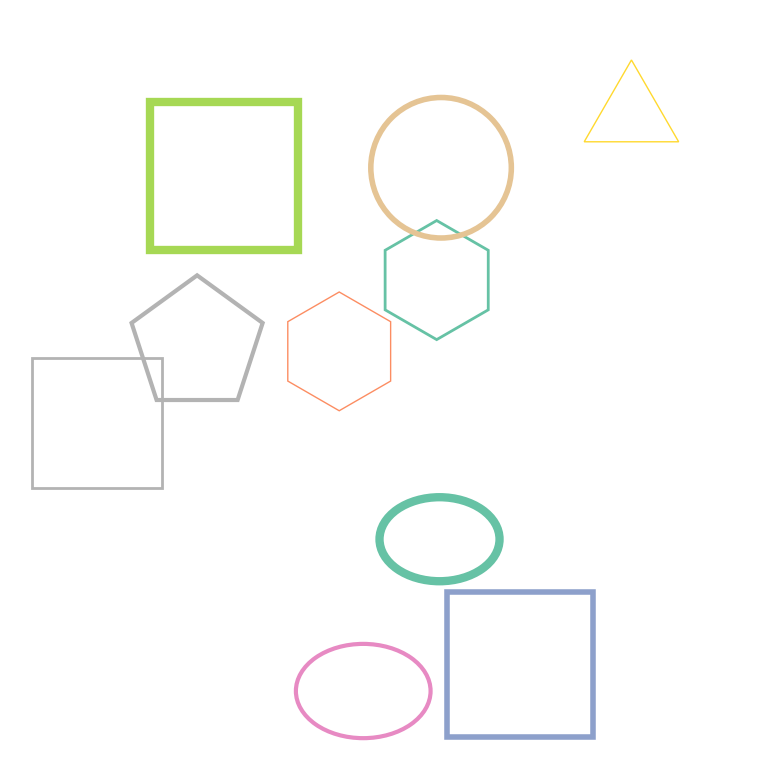[{"shape": "hexagon", "thickness": 1, "radius": 0.39, "center": [0.567, 0.636]}, {"shape": "oval", "thickness": 3, "radius": 0.39, "center": [0.571, 0.3]}, {"shape": "hexagon", "thickness": 0.5, "radius": 0.39, "center": [0.441, 0.544]}, {"shape": "square", "thickness": 2, "radius": 0.47, "center": [0.676, 0.137]}, {"shape": "oval", "thickness": 1.5, "radius": 0.44, "center": [0.472, 0.103]}, {"shape": "square", "thickness": 3, "radius": 0.48, "center": [0.291, 0.771]}, {"shape": "triangle", "thickness": 0.5, "radius": 0.35, "center": [0.82, 0.851]}, {"shape": "circle", "thickness": 2, "radius": 0.46, "center": [0.573, 0.782]}, {"shape": "square", "thickness": 1, "radius": 0.42, "center": [0.126, 0.451]}, {"shape": "pentagon", "thickness": 1.5, "radius": 0.45, "center": [0.256, 0.553]}]